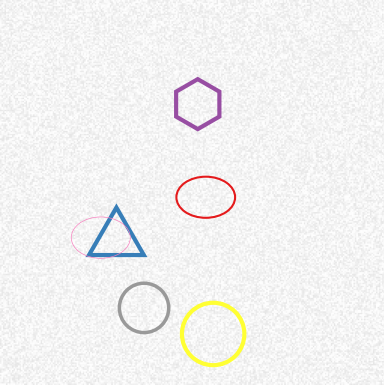[{"shape": "oval", "thickness": 1.5, "radius": 0.38, "center": [0.534, 0.488]}, {"shape": "triangle", "thickness": 3, "radius": 0.41, "center": [0.302, 0.379]}, {"shape": "hexagon", "thickness": 3, "radius": 0.32, "center": [0.514, 0.73]}, {"shape": "circle", "thickness": 3, "radius": 0.41, "center": [0.554, 0.133]}, {"shape": "oval", "thickness": 0.5, "radius": 0.38, "center": [0.262, 0.383]}, {"shape": "circle", "thickness": 2.5, "radius": 0.32, "center": [0.374, 0.2]}]